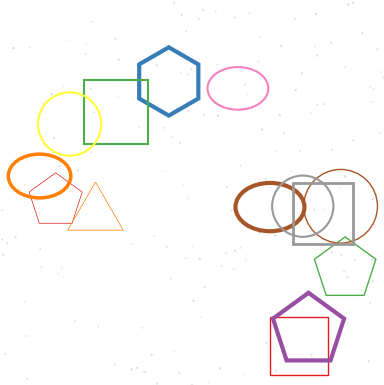[{"shape": "pentagon", "thickness": 0.5, "radius": 0.36, "center": [0.145, 0.479]}, {"shape": "square", "thickness": 1, "radius": 0.37, "center": [0.777, 0.102]}, {"shape": "hexagon", "thickness": 3, "radius": 0.44, "center": [0.438, 0.788]}, {"shape": "square", "thickness": 1.5, "radius": 0.42, "center": [0.302, 0.71]}, {"shape": "pentagon", "thickness": 1, "radius": 0.42, "center": [0.897, 0.301]}, {"shape": "pentagon", "thickness": 3, "radius": 0.49, "center": [0.801, 0.142]}, {"shape": "triangle", "thickness": 0.5, "radius": 0.42, "center": [0.248, 0.444]}, {"shape": "oval", "thickness": 2.5, "radius": 0.41, "center": [0.103, 0.543]}, {"shape": "circle", "thickness": 1.5, "radius": 0.41, "center": [0.181, 0.678]}, {"shape": "oval", "thickness": 3, "radius": 0.45, "center": [0.701, 0.462]}, {"shape": "circle", "thickness": 1, "radius": 0.48, "center": [0.885, 0.464]}, {"shape": "oval", "thickness": 1.5, "radius": 0.4, "center": [0.618, 0.77]}, {"shape": "square", "thickness": 2, "radius": 0.39, "center": [0.839, 0.446]}, {"shape": "circle", "thickness": 1.5, "radius": 0.4, "center": [0.786, 0.464]}]